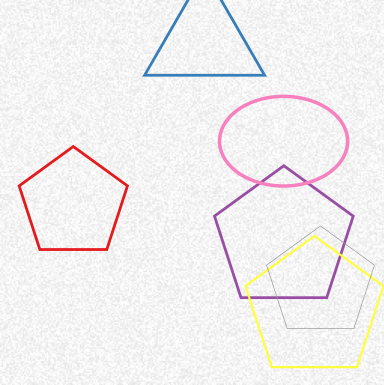[{"shape": "pentagon", "thickness": 2, "radius": 0.74, "center": [0.19, 0.472]}, {"shape": "triangle", "thickness": 2, "radius": 0.9, "center": [0.531, 0.895]}, {"shape": "pentagon", "thickness": 2, "radius": 0.95, "center": [0.737, 0.38]}, {"shape": "pentagon", "thickness": 1.5, "radius": 0.94, "center": [0.817, 0.199]}, {"shape": "oval", "thickness": 2.5, "radius": 0.83, "center": [0.737, 0.633]}, {"shape": "pentagon", "thickness": 0.5, "radius": 0.74, "center": [0.832, 0.266]}]